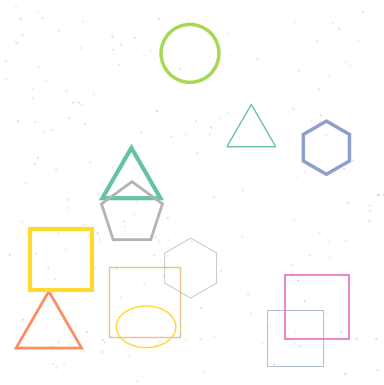[{"shape": "triangle", "thickness": 3, "radius": 0.44, "center": [0.341, 0.529]}, {"shape": "triangle", "thickness": 1, "radius": 0.37, "center": [0.653, 0.655]}, {"shape": "triangle", "thickness": 2, "radius": 0.49, "center": [0.127, 0.145]}, {"shape": "square", "thickness": 0.5, "radius": 0.36, "center": [0.767, 0.122]}, {"shape": "hexagon", "thickness": 2.5, "radius": 0.35, "center": [0.848, 0.616]}, {"shape": "square", "thickness": 1.5, "radius": 0.41, "center": [0.823, 0.203]}, {"shape": "circle", "thickness": 2.5, "radius": 0.38, "center": [0.494, 0.861]}, {"shape": "square", "thickness": 3, "radius": 0.4, "center": [0.158, 0.325]}, {"shape": "oval", "thickness": 1, "radius": 0.39, "center": [0.379, 0.151]}, {"shape": "square", "thickness": 1, "radius": 0.46, "center": [0.376, 0.216]}, {"shape": "pentagon", "thickness": 2, "radius": 0.42, "center": [0.343, 0.445]}, {"shape": "hexagon", "thickness": 0.5, "radius": 0.39, "center": [0.495, 0.304]}]